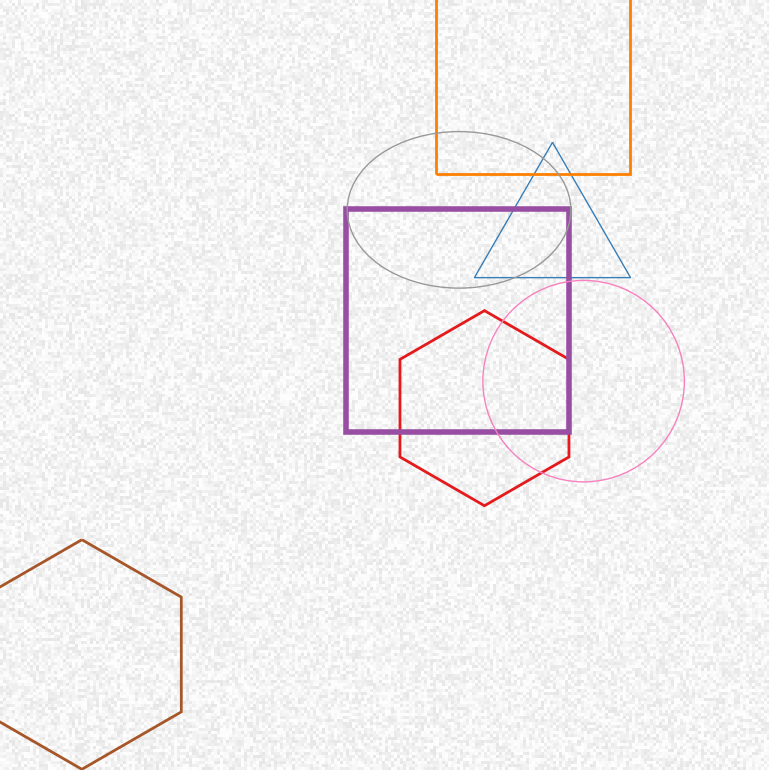[{"shape": "hexagon", "thickness": 1, "radius": 0.63, "center": [0.629, 0.47]}, {"shape": "triangle", "thickness": 0.5, "radius": 0.59, "center": [0.717, 0.698]}, {"shape": "square", "thickness": 2, "radius": 0.72, "center": [0.595, 0.584]}, {"shape": "square", "thickness": 1, "radius": 0.63, "center": [0.692, 0.9]}, {"shape": "hexagon", "thickness": 1, "radius": 0.75, "center": [0.106, 0.15]}, {"shape": "circle", "thickness": 0.5, "radius": 0.65, "center": [0.758, 0.505]}, {"shape": "oval", "thickness": 0.5, "radius": 0.73, "center": [0.596, 0.727]}]